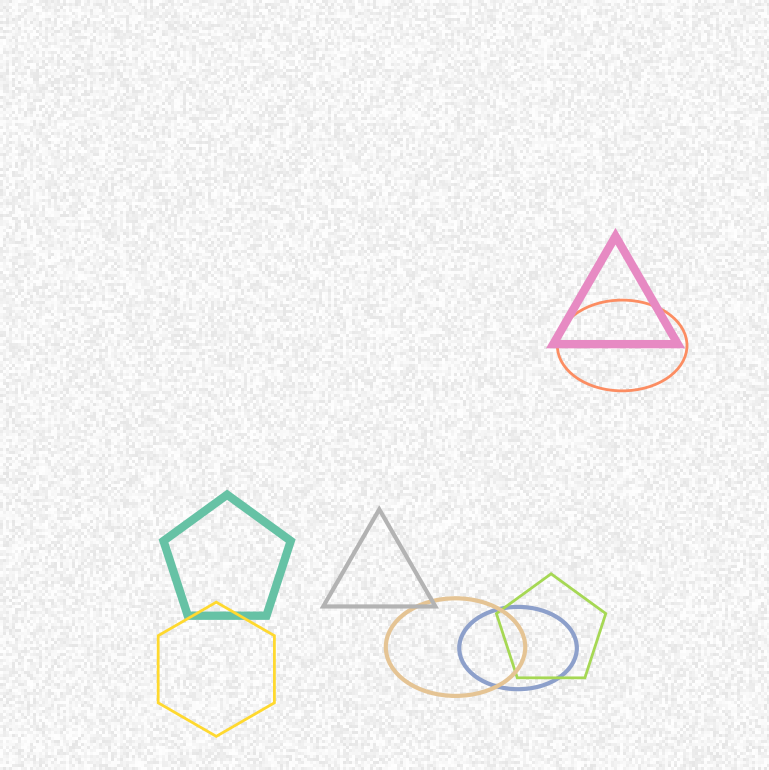[{"shape": "pentagon", "thickness": 3, "radius": 0.43, "center": [0.295, 0.271]}, {"shape": "oval", "thickness": 1, "radius": 0.42, "center": [0.808, 0.551]}, {"shape": "oval", "thickness": 1.5, "radius": 0.38, "center": [0.673, 0.158]}, {"shape": "triangle", "thickness": 3, "radius": 0.47, "center": [0.799, 0.6]}, {"shape": "pentagon", "thickness": 1, "radius": 0.37, "center": [0.716, 0.18]}, {"shape": "hexagon", "thickness": 1, "radius": 0.44, "center": [0.281, 0.131]}, {"shape": "oval", "thickness": 1.5, "radius": 0.45, "center": [0.592, 0.16]}, {"shape": "triangle", "thickness": 1.5, "radius": 0.42, "center": [0.493, 0.254]}]